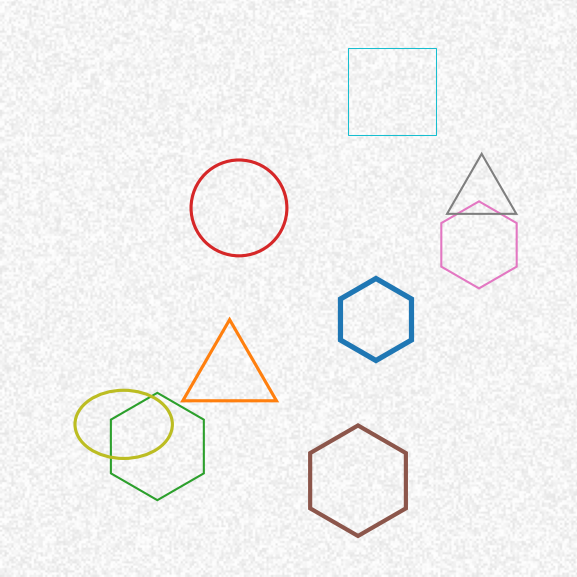[{"shape": "hexagon", "thickness": 2.5, "radius": 0.36, "center": [0.651, 0.446]}, {"shape": "triangle", "thickness": 1.5, "radius": 0.47, "center": [0.398, 0.352]}, {"shape": "hexagon", "thickness": 1, "radius": 0.46, "center": [0.272, 0.226]}, {"shape": "circle", "thickness": 1.5, "radius": 0.41, "center": [0.414, 0.639]}, {"shape": "hexagon", "thickness": 2, "radius": 0.48, "center": [0.62, 0.167]}, {"shape": "hexagon", "thickness": 1, "radius": 0.38, "center": [0.829, 0.575]}, {"shape": "triangle", "thickness": 1, "radius": 0.35, "center": [0.834, 0.663]}, {"shape": "oval", "thickness": 1.5, "radius": 0.42, "center": [0.214, 0.264]}, {"shape": "square", "thickness": 0.5, "radius": 0.38, "center": [0.679, 0.841]}]